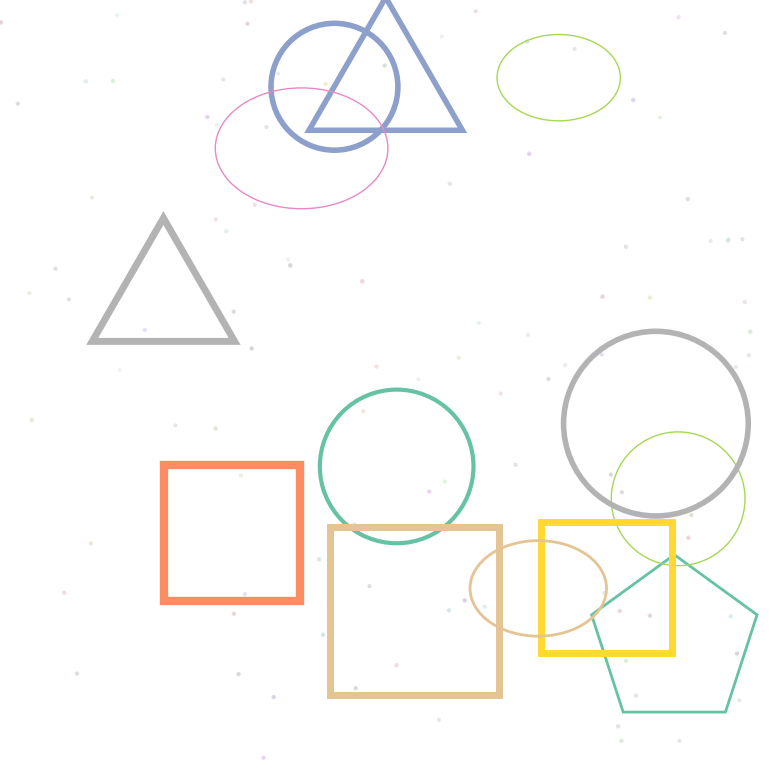[{"shape": "pentagon", "thickness": 1, "radius": 0.56, "center": [0.876, 0.167]}, {"shape": "circle", "thickness": 1.5, "radius": 0.5, "center": [0.515, 0.394]}, {"shape": "square", "thickness": 3, "radius": 0.44, "center": [0.301, 0.307]}, {"shape": "triangle", "thickness": 2, "radius": 0.58, "center": [0.501, 0.888]}, {"shape": "circle", "thickness": 2, "radius": 0.41, "center": [0.434, 0.887]}, {"shape": "oval", "thickness": 0.5, "radius": 0.56, "center": [0.392, 0.807]}, {"shape": "oval", "thickness": 0.5, "radius": 0.4, "center": [0.726, 0.899]}, {"shape": "circle", "thickness": 0.5, "radius": 0.43, "center": [0.881, 0.352]}, {"shape": "square", "thickness": 2.5, "radius": 0.43, "center": [0.787, 0.237]}, {"shape": "oval", "thickness": 1, "radius": 0.44, "center": [0.699, 0.236]}, {"shape": "square", "thickness": 2.5, "radius": 0.55, "center": [0.538, 0.206]}, {"shape": "triangle", "thickness": 2.5, "radius": 0.53, "center": [0.212, 0.61]}, {"shape": "circle", "thickness": 2, "radius": 0.6, "center": [0.852, 0.45]}]